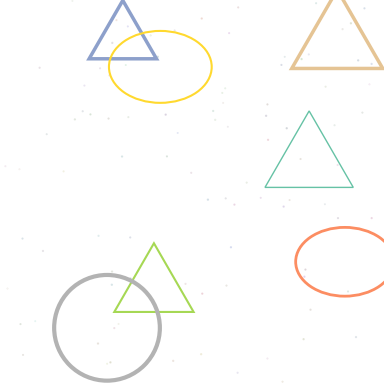[{"shape": "triangle", "thickness": 1, "radius": 0.66, "center": [0.803, 0.579]}, {"shape": "oval", "thickness": 2, "radius": 0.64, "center": [0.896, 0.32]}, {"shape": "triangle", "thickness": 2.5, "radius": 0.51, "center": [0.319, 0.898]}, {"shape": "triangle", "thickness": 1.5, "radius": 0.59, "center": [0.4, 0.249]}, {"shape": "oval", "thickness": 1.5, "radius": 0.67, "center": [0.416, 0.826]}, {"shape": "triangle", "thickness": 2.5, "radius": 0.68, "center": [0.876, 0.89]}, {"shape": "circle", "thickness": 3, "radius": 0.69, "center": [0.278, 0.149]}]